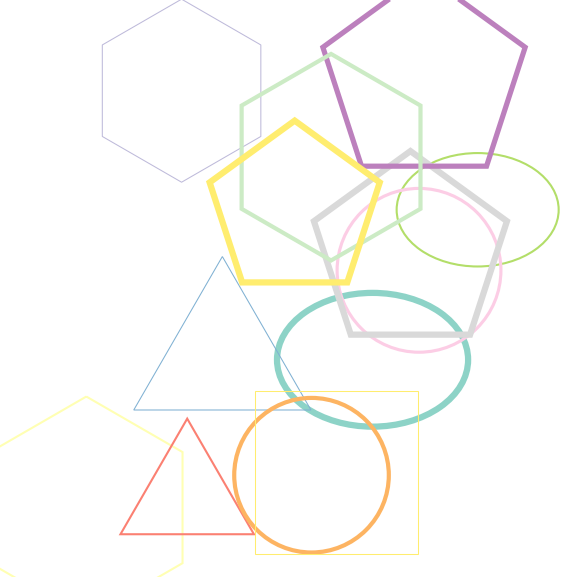[{"shape": "oval", "thickness": 3, "radius": 0.83, "center": [0.645, 0.376]}, {"shape": "hexagon", "thickness": 1, "radius": 0.96, "center": [0.149, 0.12]}, {"shape": "hexagon", "thickness": 0.5, "radius": 0.79, "center": [0.314, 0.842]}, {"shape": "triangle", "thickness": 1, "radius": 0.67, "center": [0.324, 0.141]}, {"shape": "triangle", "thickness": 0.5, "radius": 0.89, "center": [0.385, 0.378]}, {"shape": "circle", "thickness": 2, "radius": 0.67, "center": [0.539, 0.176]}, {"shape": "oval", "thickness": 1, "radius": 0.7, "center": [0.827, 0.636]}, {"shape": "circle", "thickness": 1.5, "radius": 0.71, "center": [0.726, 0.531]}, {"shape": "pentagon", "thickness": 3, "radius": 0.88, "center": [0.711, 0.562]}, {"shape": "pentagon", "thickness": 2.5, "radius": 0.92, "center": [0.734, 0.86]}, {"shape": "hexagon", "thickness": 2, "radius": 0.89, "center": [0.573, 0.727]}, {"shape": "pentagon", "thickness": 3, "radius": 0.77, "center": [0.51, 0.635]}, {"shape": "square", "thickness": 0.5, "radius": 0.7, "center": [0.583, 0.181]}]